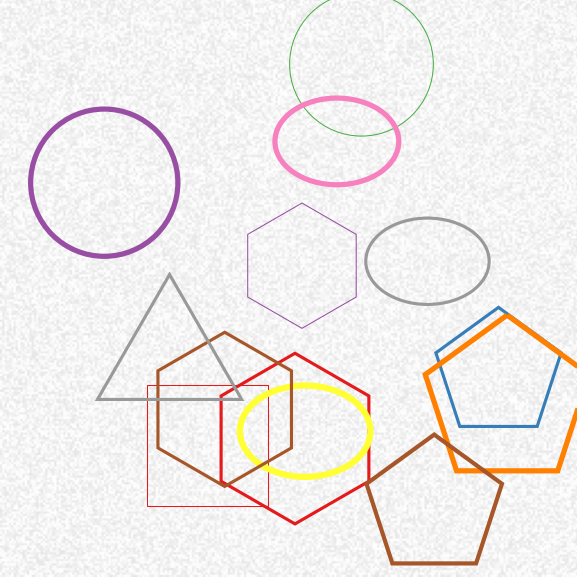[{"shape": "square", "thickness": 0.5, "radius": 0.52, "center": [0.36, 0.228]}, {"shape": "hexagon", "thickness": 1.5, "radius": 0.74, "center": [0.511, 0.24]}, {"shape": "pentagon", "thickness": 1.5, "radius": 0.57, "center": [0.863, 0.353]}, {"shape": "circle", "thickness": 0.5, "radius": 0.62, "center": [0.626, 0.888]}, {"shape": "circle", "thickness": 2.5, "radius": 0.64, "center": [0.181, 0.683]}, {"shape": "hexagon", "thickness": 0.5, "radius": 0.54, "center": [0.523, 0.539]}, {"shape": "pentagon", "thickness": 2.5, "radius": 0.75, "center": [0.878, 0.304]}, {"shape": "oval", "thickness": 3, "radius": 0.56, "center": [0.528, 0.252]}, {"shape": "hexagon", "thickness": 1.5, "radius": 0.67, "center": [0.389, 0.29]}, {"shape": "pentagon", "thickness": 2, "radius": 0.62, "center": [0.752, 0.123]}, {"shape": "oval", "thickness": 2.5, "radius": 0.54, "center": [0.583, 0.754]}, {"shape": "oval", "thickness": 1.5, "radius": 0.53, "center": [0.74, 0.547]}, {"shape": "triangle", "thickness": 1.5, "radius": 0.72, "center": [0.294, 0.38]}]